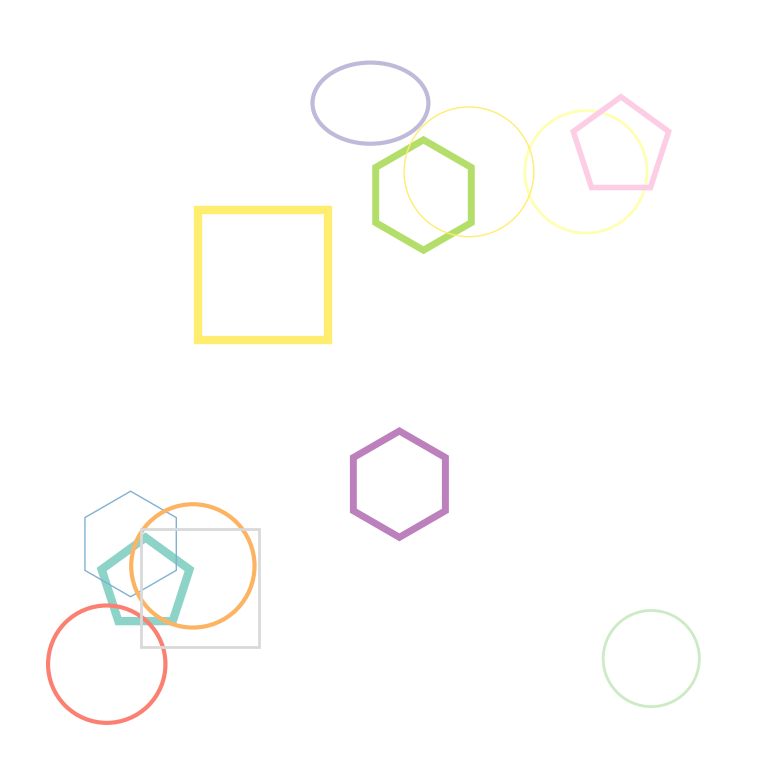[{"shape": "pentagon", "thickness": 3, "radius": 0.3, "center": [0.189, 0.242]}, {"shape": "circle", "thickness": 1, "radius": 0.4, "center": [0.761, 0.777]}, {"shape": "oval", "thickness": 1.5, "radius": 0.38, "center": [0.481, 0.866]}, {"shape": "circle", "thickness": 1.5, "radius": 0.38, "center": [0.139, 0.137]}, {"shape": "hexagon", "thickness": 0.5, "radius": 0.34, "center": [0.17, 0.294]}, {"shape": "circle", "thickness": 1.5, "radius": 0.4, "center": [0.25, 0.265]}, {"shape": "hexagon", "thickness": 2.5, "radius": 0.36, "center": [0.55, 0.747]}, {"shape": "pentagon", "thickness": 2, "radius": 0.33, "center": [0.806, 0.809]}, {"shape": "square", "thickness": 1, "radius": 0.38, "center": [0.259, 0.237]}, {"shape": "hexagon", "thickness": 2.5, "radius": 0.35, "center": [0.519, 0.371]}, {"shape": "circle", "thickness": 1, "radius": 0.31, "center": [0.846, 0.145]}, {"shape": "circle", "thickness": 0.5, "radius": 0.42, "center": [0.609, 0.777]}, {"shape": "square", "thickness": 3, "radius": 0.42, "center": [0.341, 0.643]}]